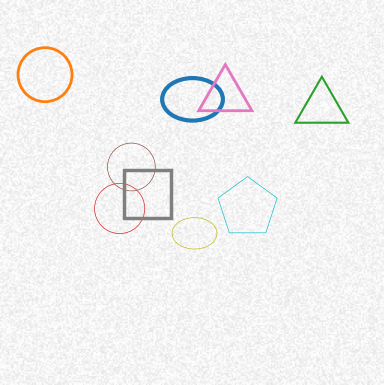[{"shape": "oval", "thickness": 3, "radius": 0.39, "center": [0.5, 0.742]}, {"shape": "circle", "thickness": 2, "radius": 0.35, "center": [0.117, 0.806]}, {"shape": "triangle", "thickness": 1.5, "radius": 0.4, "center": [0.836, 0.721]}, {"shape": "circle", "thickness": 0.5, "radius": 0.33, "center": [0.311, 0.458]}, {"shape": "circle", "thickness": 0.5, "radius": 0.31, "center": [0.341, 0.566]}, {"shape": "triangle", "thickness": 2, "radius": 0.4, "center": [0.585, 0.752]}, {"shape": "square", "thickness": 2.5, "radius": 0.31, "center": [0.383, 0.497]}, {"shape": "oval", "thickness": 0.5, "radius": 0.29, "center": [0.505, 0.394]}, {"shape": "pentagon", "thickness": 0.5, "radius": 0.4, "center": [0.643, 0.461]}]